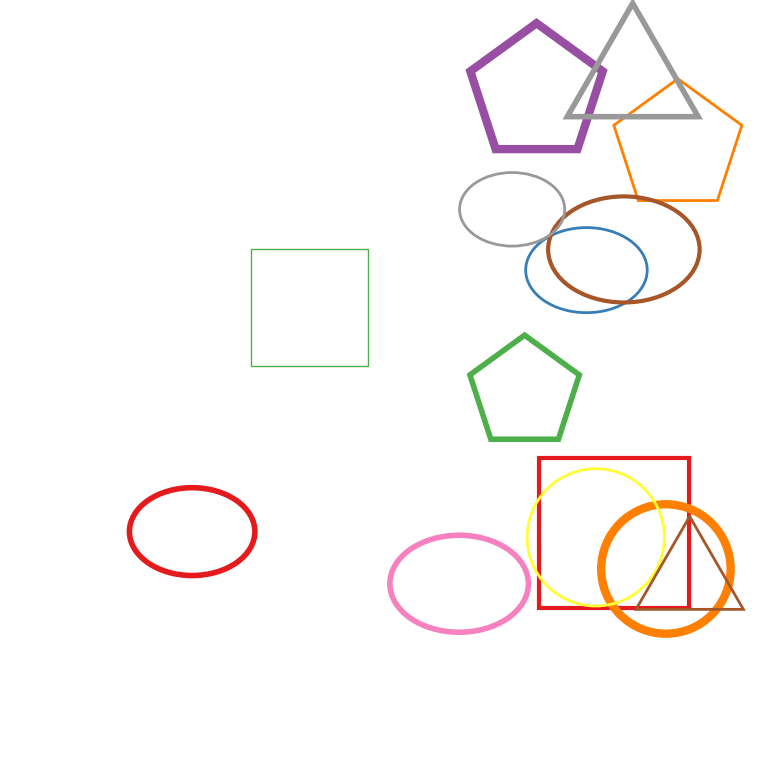[{"shape": "square", "thickness": 1.5, "radius": 0.49, "center": [0.797, 0.308]}, {"shape": "oval", "thickness": 2, "radius": 0.41, "center": [0.25, 0.31]}, {"shape": "oval", "thickness": 1, "radius": 0.39, "center": [0.762, 0.649]}, {"shape": "square", "thickness": 0.5, "radius": 0.38, "center": [0.402, 0.601]}, {"shape": "pentagon", "thickness": 2, "radius": 0.37, "center": [0.681, 0.49]}, {"shape": "pentagon", "thickness": 3, "radius": 0.45, "center": [0.697, 0.879]}, {"shape": "circle", "thickness": 3, "radius": 0.42, "center": [0.865, 0.261]}, {"shape": "pentagon", "thickness": 1, "radius": 0.44, "center": [0.88, 0.81]}, {"shape": "circle", "thickness": 1, "radius": 0.45, "center": [0.774, 0.302]}, {"shape": "triangle", "thickness": 1, "radius": 0.4, "center": [0.896, 0.249]}, {"shape": "oval", "thickness": 1.5, "radius": 0.49, "center": [0.81, 0.676]}, {"shape": "oval", "thickness": 2, "radius": 0.45, "center": [0.596, 0.242]}, {"shape": "triangle", "thickness": 2, "radius": 0.49, "center": [0.822, 0.898]}, {"shape": "oval", "thickness": 1, "radius": 0.34, "center": [0.665, 0.728]}]